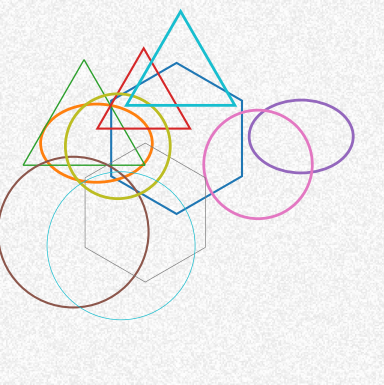[{"shape": "hexagon", "thickness": 1.5, "radius": 0.98, "center": [0.459, 0.64]}, {"shape": "oval", "thickness": 2, "radius": 0.73, "center": [0.251, 0.628]}, {"shape": "triangle", "thickness": 1, "radius": 0.91, "center": [0.218, 0.662]}, {"shape": "triangle", "thickness": 1.5, "radius": 0.7, "center": [0.373, 0.735]}, {"shape": "oval", "thickness": 2, "radius": 0.68, "center": [0.782, 0.645]}, {"shape": "circle", "thickness": 1.5, "radius": 0.98, "center": [0.19, 0.397]}, {"shape": "circle", "thickness": 2, "radius": 0.7, "center": [0.67, 0.573]}, {"shape": "hexagon", "thickness": 0.5, "radius": 0.9, "center": [0.377, 0.448]}, {"shape": "circle", "thickness": 2, "radius": 0.68, "center": [0.306, 0.62]}, {"shape": "triangle", "thickness": 2, "radius": 0.81, "center": [0.469, 0.808]}, {"shape": "circle", "thickness": 0.5, "radius": 0.96, "center": [0.314, 0.362]}]